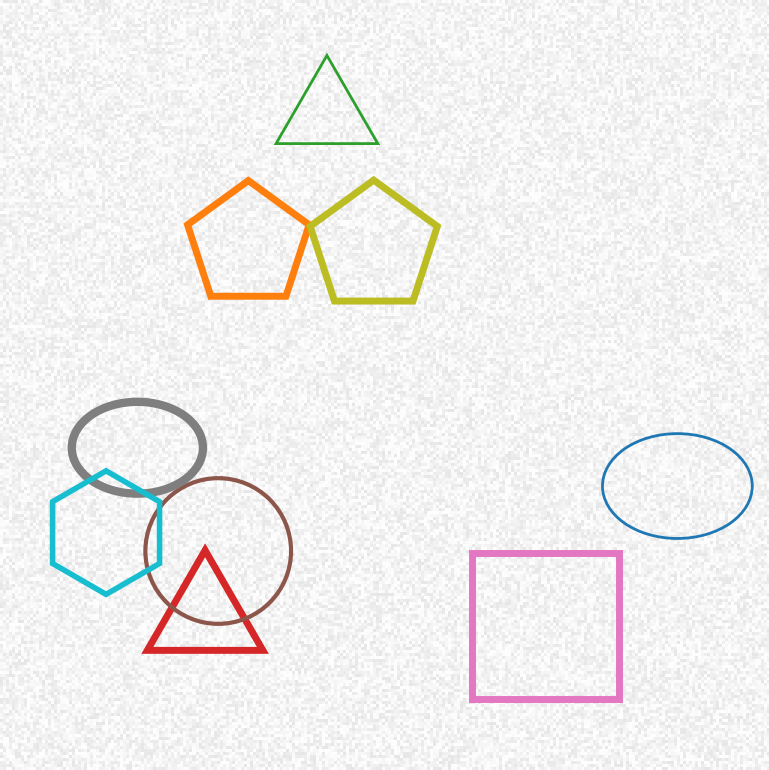[{"shape": "oval", "thickness": 1, "radius": 0.49, "center": [0.88, 0.369]}, {"shape": "pentagon", "thickness": 2.5, "radius": 0.42, "center": [0.323, 0.682]}, {"shape": "triangle", "thickness": 1, "radius": 0.38, "center": [0.425, 0.852]}, {"shape": "triangle", "thickness": 2.5, "radius": 0.43, "center": [0.266, 0.199]}, {"shape": "circle", "thickness": 1.5, "radius": 0.47, "center": [0.283, 0.284]}, {"shape": "square", "thickness": 2.5, "radius": 0.48, "center": [0.709, 0.187]}, {"shape": "oval", "thickness": 3, "radius": 0.43, "center": [0.178, 0.419]}, {"shape": "pentagon", "thickness": 2.5, "radius": 0.43, "center": [0.485, 0.679]}, {"shape": "hexagon", "thickness": 2, "radius": 0.4, "center": [0.138, 0.308]}]